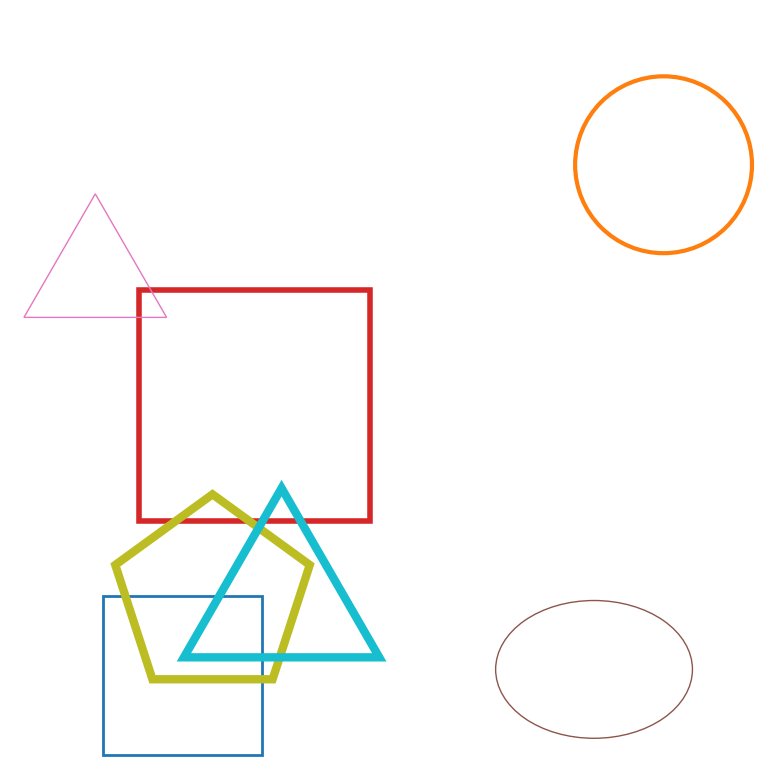[{"shape": "square", "thickness": 1, "radius": 0.52, "center": [0.237, 0.123]}, {"shape": "circle", "thickness": 1.5, "radius": 0.57, "center": [0.862, 0.786]}, {"shape": "square", "thickness": 2, "radius": 0.75, "center": [0.33, 0.473]}, {"shape": "oval", "thickness": 0.5, "radius": 0.64, "center": [0.771, 0.131]}, {"shape": "triangle", "thickness": 0.5, "radius": 0.53, "center": [0.124, 0.641]}, {"shape": "pentagon", "thickness": 3, "radius": 0.66, "center": [0.276, 0.225]}, {"shape": "triangle", "thickness": 3, "radius": 0.73, "center": [0.366, 0.22]}]